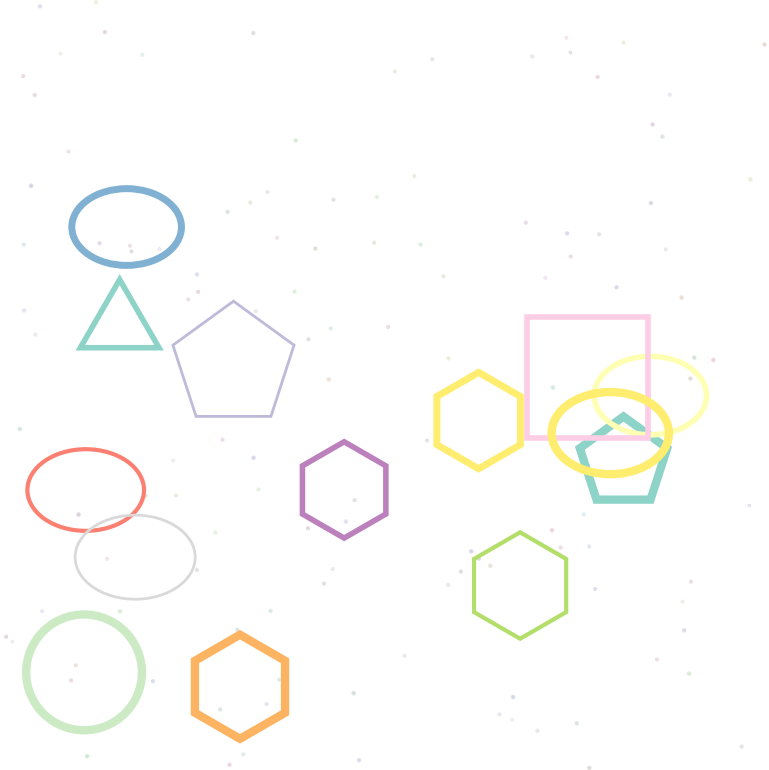[{"shape": "triangle", "thickness": 2, "radius": 0.29, "center": [0.155, 0.578]}, {"shape": "pentagon", "thickness": 3, "radius": 0.3, "center": [0.81, 0.399]}, {"shape": "oval", "thickness": 2, "radius": 0.36, "center": [0.845, 0.486]}, {"shape": "pentagon", "thickness": 1, "radius": 0.41, "center": [0.303, 0.526]}, {"shape": "oval", "thickness": 1.5, "radius": 0.38, "center": [0.111, 0.364]}, {"shape": "oval", "thickness": 2.5, "radius": 0.36, "center": [0.164, 0.705]}, {"shape": "hexagon", "thickness": 3, "radius": 0.34, "center": [0.312, 0.108]}, {"shape": "hexagon", "thickness": 1.5, "radius": 0.35, "center": [0.675, 0.24]}, {"shape": "square", "thickness": 2, "radius": 0.39, "center": [0.763, 0.51]}, {"shape": "oval", "thickness": 1, "radius": 0.39, "center": [0.176, 0.276]}, {"shape": "hexagon", "thickness": 2, "radius": 0.31, "center": [0.447, 0.364]}, {"shape": "circle", "thickness": 3, "radius": 0.38, "center": [0.109, 0.127]}, {"shape": "oval", "thickness": 3, "radius": 0.38, "center": [0.793, 0.438]}, {"shape": "hexagon", "thickness": 2.5, "radius": 0.31, "center": [0.622, 0.454]}]